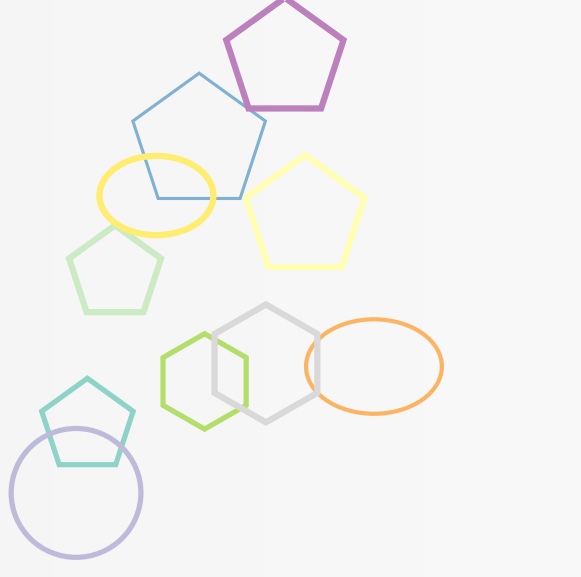[{"shape": "pentagon", "thickness": 2.5, "radius": 0.41, "center": [0.15, 0.261]}, {"shape": "pentagon", "thickness": 3, "radius": 0.54, "center": [0.525, 0.623]}, {"shape": "circle", "thickness": 2.5, "radius": 0.56, "center": [0.131, 0.146]}, {"shape": "pentagon", "thickness": 1.5, "radius": 0.6, "center": [0.343, 0.752]}, {"shape": "oval", "thickness": 2, "radius": 0.58, "center": [0.643, 0.364]}, {"shape": "hexagon", "thickness": 2.5, "radius": 0.41, "center": [0.352, 0.339]}, {"shape": "hexagon", "thickness": 3, "radius": 0.51, "center": [0.458, 0.37]}, {"shape": "pentagon", "thickness": 3, "radius": 0.53, "center": [0.49, 0.897]}, {"shape": "pentagon", "thickness": 3, "radius": 0.42, "center": [0.198, 0.526]}, {"shape": "oval", "thickness": 3, "radius": 0.49, "center": [0.269, 0.661]}]